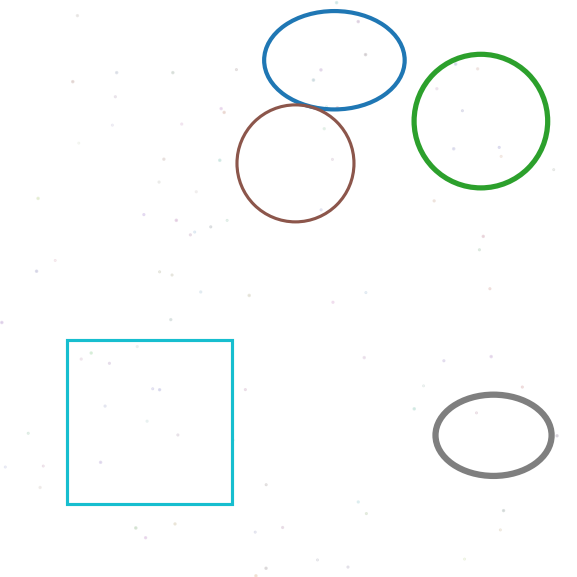[{"shape": "oval", "thickness": 2, "radius": 0.61, "center": [0.579, 0.895]}, {"shape": "circle", "thickness": 2.5, "radius": 0.58, "center": [0.833, 0.789]}, {"shape": "circle", "thickness": 1.5, "radius": 0.51, "center": [0.512, 0.716]}, {"shape": "oval", "thickness": 3, "radius": 0.5, "center": [0.855, 0.245]}, {"shape": "square", "thickness": 1.5, "radius": 0.71, "center": [0.259, 0.269]}]